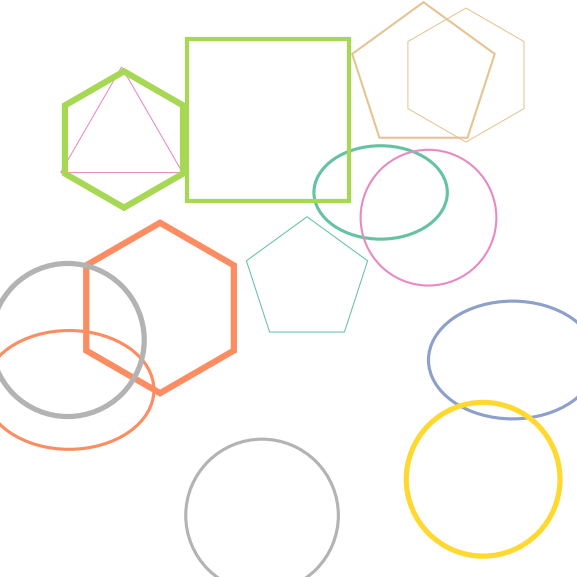[{"shape": "oval", "thickness": 1.5, "radius": 0.58, "center": [0.659, 0.666]}, {"shape": "pentagon", "thickness": 0.5, "radius": 0.55, "center": [0.532, 0.513]}, {"shape": "hexagon", "thickness": 3, "radius": 0.74, "center": [0.277, 0.466]}, {"shape": "oval", "thickness": 1.5, "radius": 0.73, "center": [0.12, 0.324]}, {"shape": "oval", "thickness": 1.5, "radius": 0.73, "center": [0.888, 0.376]}, {"shape": "triangle", "thickness": 0.5, "radius": 0.61, "center": [0.211, 0.761]}, {"shape": "circle", "thickness": 1, "radius": 0.59, "center": [0.742, 0.622]}, {"shape": "hexagon", "thickness": 3, "radius": 0.59, "center": [0.215, 0.758]}, {"shape": "square", "thickness": 2, "radius": 0.7, "center": [0.464, 0.792]}, {"shape": "circle", "thickness": 2.5, "radius": 0.67, "center": [0.837, 0.169]}, {"shape": "hexagon", "thickness": 0.5, "radius": 0.58, "center": [0.807, 0.869]}, {"shape": "pentagon", "thickness": 1, "radius": 0.65, "center": [0.733, 0.866]}, {"shape": "circle", "thickness": 1.5, "radius": 0.66, "center": [0.454, 0.107]}, {"shape": "circle", "thickness": 2.5, "radius": 0.66, "center": [0.117, 0.41]}]